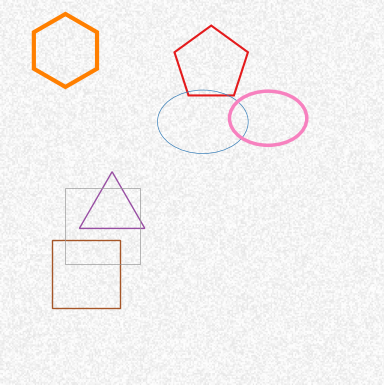[{"shape": "pentagon", "thickness": 1.5, "radius": 0.5, "center": [0.549, 0.833]}, {"shape": "oval", "thickness": 0.5, "radius": 0.59, "center": [0.527, 0.684]}, {"shape": "triangle", "thickness": 1, "radius": 0.49, "center": [0.291, 0.456]}, {"shape": "hexagon", "thickness": 3, "radius": 0.47, "center": [0.17, 0.869]}, {"shape": "square", "thickness": 1, "radius": 0.44, "center": [0.224, 0.289]}, {"shape": "oval", "thickness": 2.5, "radius": 0.5, "center": [0.696, 0.693]}, {"shape": "square", "thickness": 0.5, "radius": 0.49, "center": [0.266, 0.413]}]